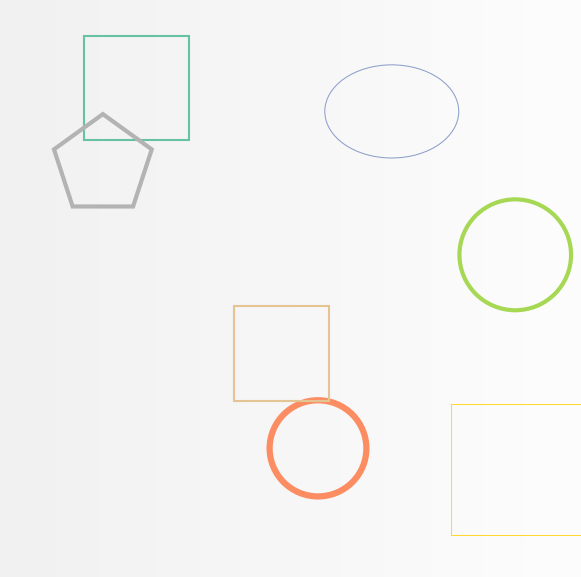[{"shape": "square", "thickness": 1, "radius": 0.45, "center": [0.234, 0.846]}, {"shape": "circle", "thickness": 3, "radius": 0.42, "center": [0.547, 0.223]}, {"shape": "oval", "thickness": 0.5, "radius": 0.58, "center": [0.674, 0.806]}, {"shape": "circle", "thickness": 2, "radius": 0.48, "center": [0.886, 0.558]}, {"shape": "square", "thickness": 0.5, "radius": 0.57, "center": [0.889, 0.185]}, {"shape": "square", "thickness": 1, "radius": 0.41, "center": [0.484, 0.387]}, {"shape": "pentagon", "thickness": 2, "radius": 0.44, "center": [0.177, 0.713]}]